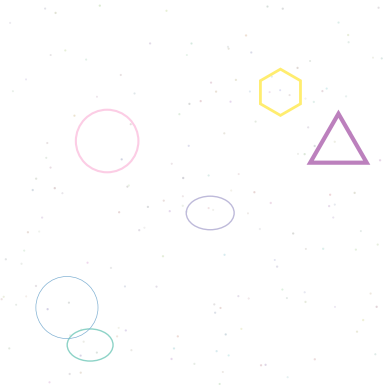[{"shape": "oval", "thickness": 1, "radius": 0.3, "center": [0.234, 0.104]}, {"shape": "oval", "thickness": 1, "radius": 0.31, "center": [0.546, 0.447]}, {"shape": "circle", "thickness": 0.5, "radius": 0.4, "center": [0.174, 0.201]}, {"shape": "circle", "thickness": 1.5, "radius": 0.41, "center": [0.278, 0.634]}, {"shape": "triangle", "thickness": 3, "radius": 0.42, "center": [0.879, 0.62]}, {"shape": "hexagon", "thickness": 2, "radius": 0.3, "center": [0.728, 0.76]}]